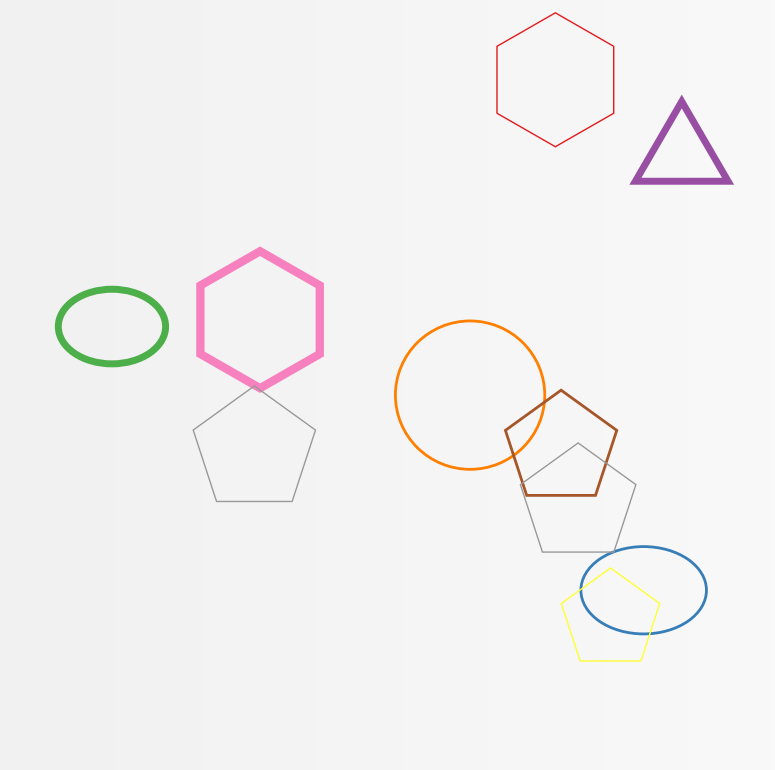[{"shape": "hexagon", "thickness": 0.5, "radius": 0.43, "center": [0.717, 0.896]}, {"shape": "oval", "thickness": 1, "radius": 0.41, "center": [0.831, 0.233]}, {"shape": "oval", "thickness": 2.5, "radius": 0.35, "center": [0.144, 0.576]}, {"shape": "triangle", "thickness": 2.5, "radius": 0.35, "center": [0.88, 0.799]}, {"shape": "circle", "thickness": 1, "radius": 0.48, "center": [0.607, 0.487]}, {"shape": "pentagon", "thickness": 0.5, "radius": 0.33, "center": [0.788, 0.196]}, {"shape": "pentagon", "thickness": 1, "radius": 0.38, "center": [0.724, 0.418]}, {"shape": "hexagon", "thickness": 3, "radius": 0.44, "center": [0.336, 0.585]}, {"shape": "pentagon", "thickness": 0.5, "radius": 0.39, "center": [0.746, 0.346]}, {"shape": "pentagon", "thickness": 0.5, "radius": 0.41, "center": [0.328, 0.416]}]